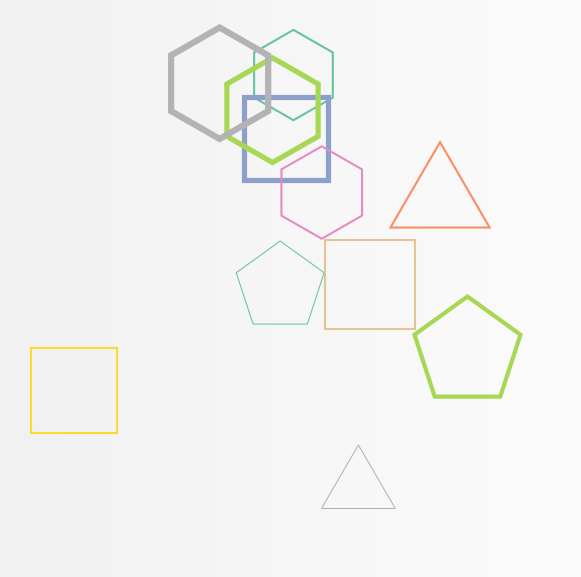[{"shape": "hexagon", "thickness": 1, "radius": 0.39, "center": [0.505, 0.869]}, {"shape": "pentagon", "thickness": 0.5, "radius": 0.4, "center": [0.482, 0.502]}, {"shape": "triangle", "thickness": 1, "radius": 0.49, "center": [0.757, 0.654]}, {"shape": "square", "thickness": 2.5, "radius": 0.36, "center": [0.492, 0.759]}, {"shape": "hexagon", "thickness": 1, "radius": 0.4, "center": [0.554, 0.666]}, {"shape": "pentagon", "thickness": 2, "radius": 0.48, "center": [0.804, 0.39]}, {"shape": "hexagon", "thickness": 2.5, "radius": 0.45, "center": [0.469, 0.808]}, {"shape": "square", "thickness": 1, "radius": 0.37, "center": [0.127, 0.323]}, {"shape": "square", "thickness": 1, "radius": 0.39, "center": [0.636, 0.506]}, {"shape": "hexagon", "thickness": 3, "radius": 0.48, "center": [0.378, 0.855]}, {"shape": "triangle", "thickness": 0.5, "radius": 0.37, "center": [0.617, 0.155]}]